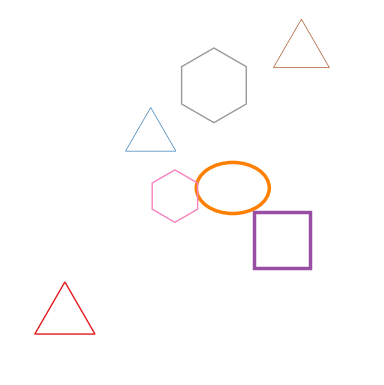[{"shape": "triangle", "thickness": 1, "radius": 0.45, "center": [0.169, 0.177]}, {"shape": "triangle", "thickness": 0.5, "radius": 0.38, "center": [0.391, 0.645]}, {"shape": "square", "thickness": 2.5, "radius": 0.36, "center": [0.732, 0.376]}, {"shape": "oval", "thickness": 2.5, "radius": 0.47, "center": [0.605, 0.512]}, {"shape": "triangle", "thickness": 0.5, "radius": 0.42, "center": [0.783, 0.866]}, {"shape": "hexagon", "thickness": 1, "radius": 0.34, "center": [0.454, 0.491]}, {"shape": "hexagon", "thickness": 1, "radius": 0.48, "center": [0.556, 0.778]}]